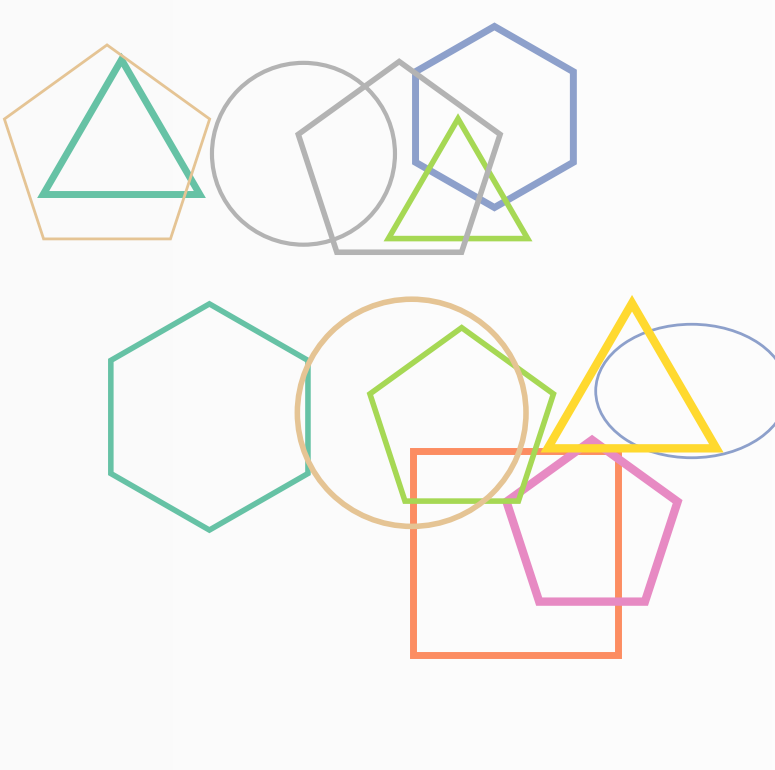[{"shape": "triangle", "thickness": 2.5, "radius": 0.58, "center": [0.157, 0.806]}, {"shape": "hexagon", "thickness": 2, "radius": 0.73, "center": [0.27, 0.458]}, {"shape": "square", "thickness": 2.5, "radius": 0.66, "center": [0.665, 0.282]}, {"shape": "oval", "thickness": 1, "radius": 0.62, "center": [0.892, 0.492]}, {"shape": "hexagon", "thickness": 2.5, "radius": 0.59, "center": [0.638, 0.848]}, {"shape": "pentagon", "thickness": 3, "radius": 0.58, "center": [0.764, 0.313]}, {"shape": "triangle", "thickness": 2, "radius": 0.52, "center": [0.591, 0.742]}, {"shape": "pentagon", "thickness": 2, "radius": 0.62, "center": [0.596, 0.45]}, {"shape": "triangle", "thickness": 3, "radius": 0.63, "center": [0.816, 0.481]}, {"shape": "circle", "thickness": 2, "radius": 0.74, "center": [0.531, 0.464]}, {"shape": "pentagon", "thickness": 1, "radius": 0.7, "center": [0.138, 0.802]}, {"shape": "circle", "thickness": 1.5, "radius": 0.59, "center": [0.392, 0.8]}, {"shape": "pentagon", "thickness": 2, "radius": 0.68, "center": [0.515, 0.783]}]